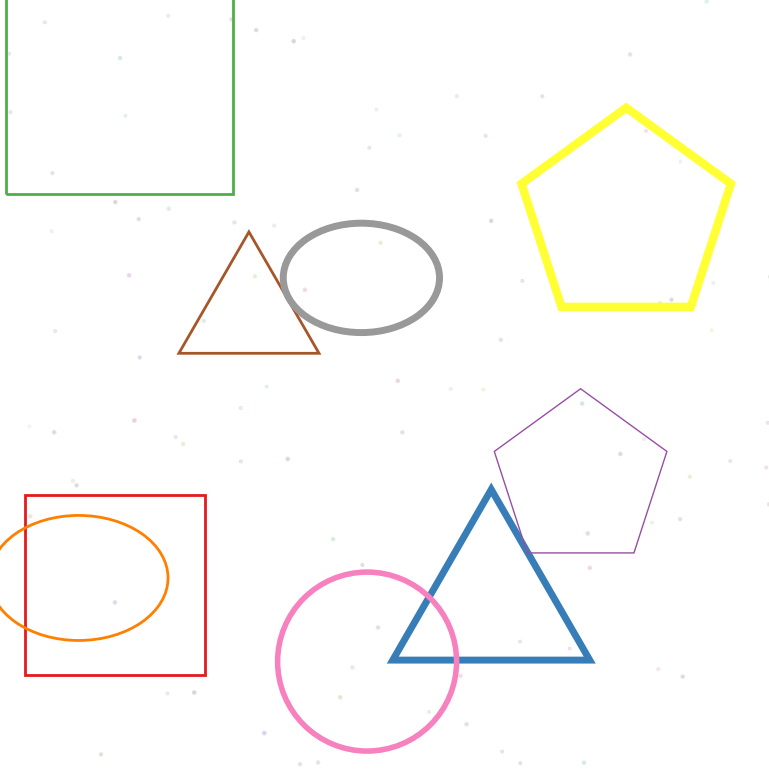[{"shape": "square", "thickness": 1, "radius": 0.59, "center": [0.149, 0.24]}, {"shape": "triangle", "thickness": 2.5, "radius": 0.74, "center": [0.638, 0.217]}, {"shape": "square", "thickness": 1, "radius": 0.74, "center": [0.155, 0.896]}, {"shape": "pentagon", "thickness": 0.5, "radius": 0.59, "center": [0.754, 0.377]}, {"shape": "oval", "thickness": 1, "radius": 0.58, "center": [0.102, 0.249]}, {"shape": "pentagon", "thickness": 3, "radius": 0.71, "center": [0.813, 0.717]}, {"shape": "triangle", "thickness": 1, "radius": 0.53, "center": [0.323, 0.594]}, {"shape": "circle", "thickness": 2, "radius": 0.58, "center": [0.477, 0.141]}, {"shape": "oval", "thickness": 2.5, "radius": 0.51, "center": [0.469, 0.639]}]